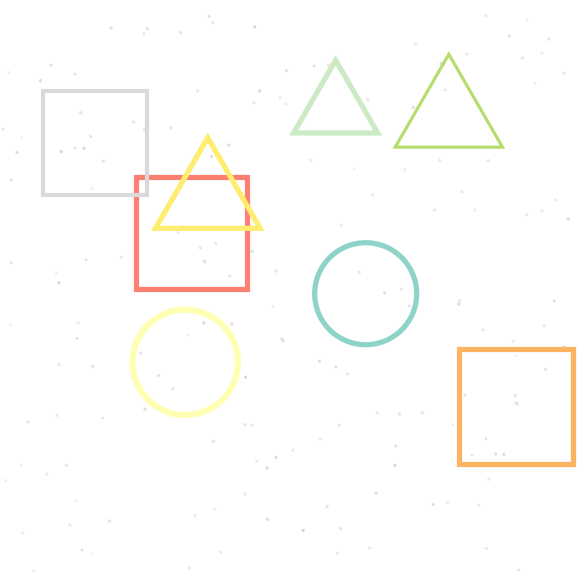[{"shape": "circle", "thickness": 2.5, "radius": 0.44, "center": [0.633, 0.491]}, {"shape": "circle", "thickness": 3, "radius": 0.46, "center": [0.321, 0.372]}, {"shape": "square", "thickness": 2.5, "radius": 0.48, "center": [0.331, 0.596]}, {"shape": "square", "thickness": 2.5, "radius": 0.5, "center": [0.894, 0.296]}, {"shape": "triangle", "thickness": 1.5, "radius": 0.54, "center": [0.777, 0.798]}, {"shape": "square", "thickness": 2, "radius": 0.45, "center": [0.165, 0.752]}, {"shape": "triangle", "thickness": 2.5, "radius": 0.42, "center": [0.581, 0.811]}, {"shape": "triangle", "thickness": 2.5, "radius": 0.52, "center": [0.36, 0.656]}]